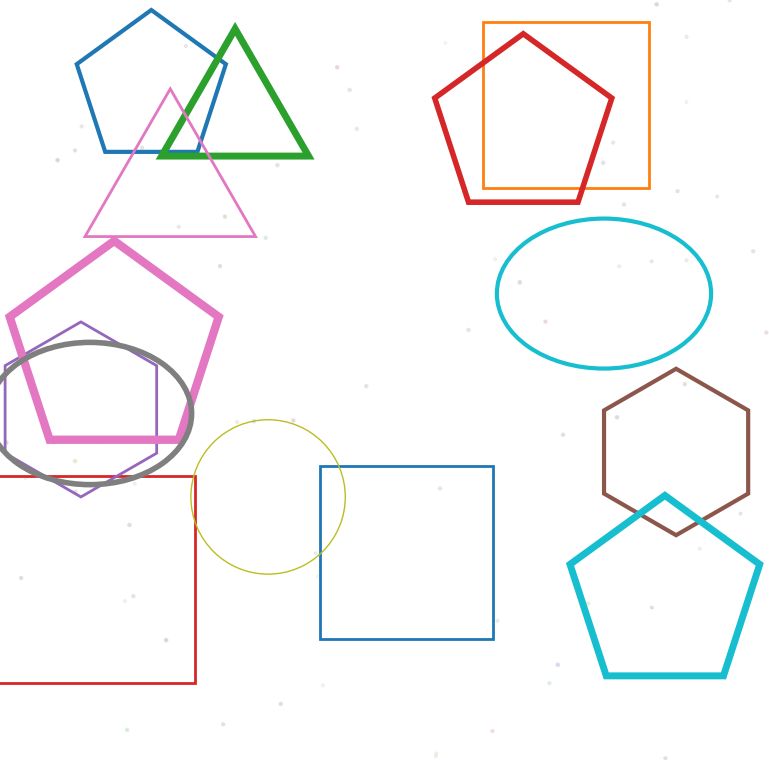[{"shape": "square", "thickness": 1, "radius": 0.56, "center": [0.528, 0.282]}, {"shape": "pentagon", "thickness": 1.5, "radius": 0.51, "center": [0.197, 0.885]}, {"shape": "square", "thickness": 1, "radius": 0.54, "center": [0.736, 0.863]}, {"shape": "triangle", "thickness": 2.5, "radius": 0.55, "center": [0.305, 0.852]}, {"shape": "square", "thickness": 1, "radius": 0.67, "center": [0.119, 0.247]}, {"shape": "pentagon", "thickness": 2, "radius": 0.6, "center": [0.68, 0.835]}, {"shape": "hexagon", "thickness": 1, "radius": 0.57, "center": [0.105, 0.468]}, {"shape": "hexagon", "thickness": 1.5, "radius": 0.54, "center": [0.878, 0.413]}, {"shape": "pentagon", "thickness": 3, "radius": 0.71, "center": [0.148, 0.544]}, {"shape": "triangle", "thickness": 1, "radius": 0.64, "center": [0.221, 0.757]}, {"shape": "oval", "thickness": 2, "radius": 0.66, "center": [0.117, 0.463]}, {"shape": "circle", "thickness": 0.5, "radius": 0.5, "center": [0.348, 0.355]}, {"shape": "oval", "thickness": 1.5, "radius": 0.7, "center": [0.784, 0.619]}, {"shape": "pentagon", "thickness": 2.5, "radius": 0.65, "center": [0.863, 0.227]}]